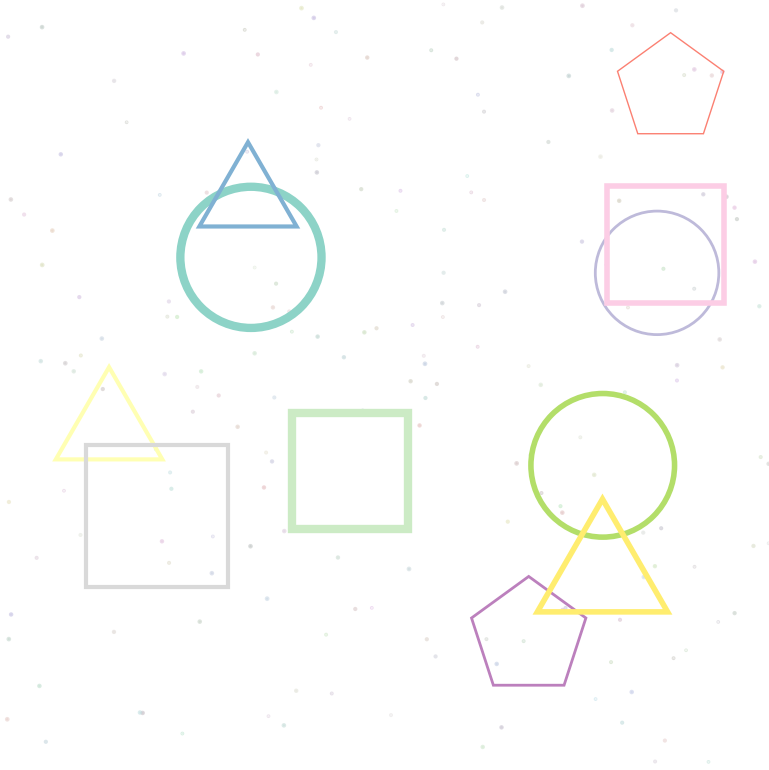[{"shape": "circle", "thickness": 3, "radius": 0.46, "center": [0.326, 0.666]}, {"shape": "triangle", "thickness": 1.5, "radius": 0.4, "center": [0.142, 0.443]}, {"shape": "circle", "thickness": 1, "radius": 0.4, "center": [0.853, 0.646]}, {"shape": "pentagon", "thickness": 0.5, "radius": 0.36, "center": [0.871, 0.885]}, {"shape": "triangle", "thickness": 1.5, "radius": 0.36, "center": [0.322, 0.742]}, {"shape": "circle", "thickness": 2, "radius": 0.47, "center": [0.783, 0.396]}, {"shape": "square", "thickness": 2, "radius": 0.38, "center": [0.864, 0.682]}, {"shape": "square", "thickness": 1.5, "radius": 0.46, "center": [0.204, 0.329]}, {"shape": "pentagon", "thickness": 1, "radius": 0.39, "center": [0.687, 0.173]}, {"shape": "square", "thickness": 3, "radius": 0.38, "center": [0.454, 0.389]}, {"shape": "triangle", "thickness": 2, "radius": 0.49, "center": [0.782, 0.254]}]